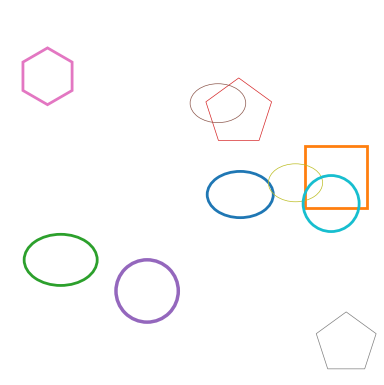[{"shape": "oval", "thickness": 2, "radius": 0.43, "center": [0.624, 0.495]}, {"shape": "square", "thickness": 2, "radius": 0.41, "center": [0.872, 0.54]}, {"shape": "oval", "thickness": 2, "radius": 0.47, "center": [0.158, 0.325]}, {"shape": "pentagon", "thickness": 0.5, "radius": 0.45, "center": [0.62, 0.708]}, {"shape": "circle", "thickness": 2.5, "radius": 0.4, "center": [0.382, 0.244]}, {"shape": "oval", "thickness": 0.5, "radius": 0.36, "center": [0.566, 0.732]}, {"shape": "hexagon", "thickness": 2, "radius": 0.37, "center": [0.123, 0.802]}, {"shape": "pentagon", "thickness": 0.5, "radius": 0.41, "center": [0.899, 0.108]}, {"shape": "oval", "thickness": 0.5, "radius": 0.35, "center": [0.768, 0.525]}, {"shape": "circle", "thickness": 2, "radius": 0.36, "center": [0.86, 0.471]}]